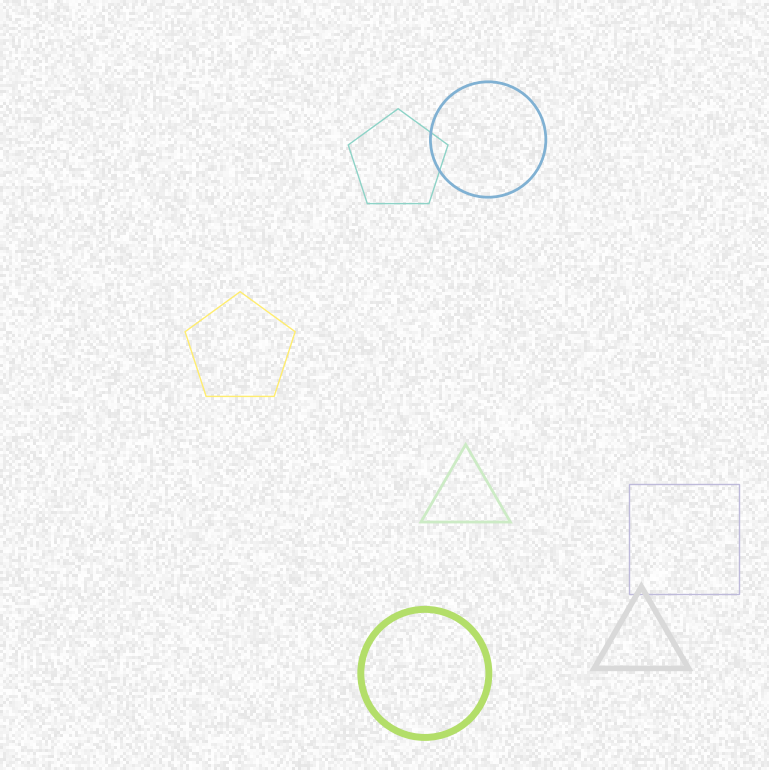[{"shape": "pentagon", "thickness": 0.5, "radius": 0.34, "center": [0.517, 0.791]}, {"shape": "square", "thickness": 0.5, "radius": 0.36, "center": [0.889, 0.3]}, {"shape": "circle", "thickness": 1, "radius": 0.37, "center": [0.634, 0.819]}, {"shape": "circle", "thickness": 2.5, "radius": 0.42, "center": [0.552, 0.125]}, {"shape": "triangle", "thickness": 2, "radius": 0.35, "center": [0.833, 0.167]}, {"shape": "triangle", "thickness": 1, "radius": 0.34, "center": [0.605, 0.356]}, {"shape": "pentagon", "thickness": 0.5, "radius": 0.38, "center": [0.312, 0.546]}]